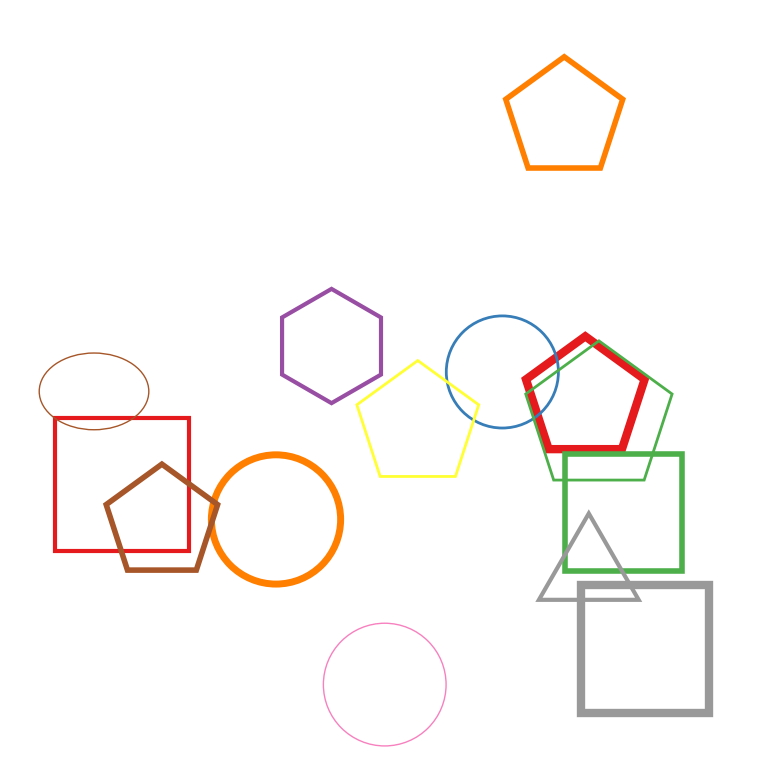[{"shape": "pentagon", "thickness": 3, "radius": 0.4, "center": [0.76, 0.482]}, {"shape": "square", "thickness": 1.5, "radius": 0.43, "center": [0.158, 0.371]}, {"shape": "circle", "thickness": 1, "radius": 0.36, "center": [0.652, 0.517]}, {"shape": "pentagon", "thickness": 1, "radius": 0.5, "center": [0.778, 0.457]}, {"shape": "square", "thickness": 2, "radius": 0.38, "center": [0.809, 0.334]}, {"shape": "hexagon", "thickness": 1.5, "radius": 0.37, "center": [0.431, 0.551]}, {"shape": "circle", "thickness": 2.5, "radius": 0.42, "center": [0.358, 0.325]}, {"shape": "pentagon", "thickness": 2, "radius": 0.4, "center": [0.733, 0.846]}, {"shape": "pentagon", "thickness": 1, "radius": 0.42, "center": [0.543, 0.449]}, {"shape": "oval", "thickness": 0.5, "radius": 0.36, "center": [0.122, 0.492]}, {"shape": "pentagon", "thickness": 2, "radius": 0.38, "center": [0.21, 0.321]}, {"shape": "circle", "thickness": 0.5, "radius": 0.4, "center": [0.5, 0.111]}, {"shape": "square", "thickness": 3, "radius": 0.41, "center": [0.838, 0.157]}, {"shape": "triangle", "thickness": 1.5, "radius": 0.37, "center": [0.765, 0.258]}]